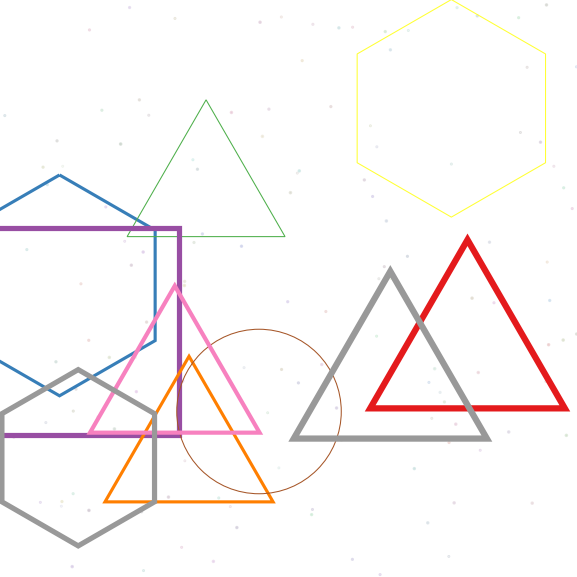[{"shape": "triangle", "thickness": 3, "radius": 0.97, "center": [0.81, 0.389]}, {"shape": "hexagon", "thickness": 1.5, "radius": 0.96, "center": [0.103, 0.505]}, {"shape": "triangle", "thickness": 0.5, "radius": 0.79, "center": [0.357, 0.668]}, {"shape": "square", "thickness": 2.5, "radius": 0.9, "center": [0.131, 0.425]}, {"shape": "triangle", "thickness": 1.5, "radius": 0.84, "center": [0.327, 0.214]}, {"shape": "hexagon", "thickness": 0.5, "radius": 0.94, "center": [0.782, 0.812]}, {"shape": "circle", "thickness": 0.5, "radius": 0.71, "center": [0.449, 0.287]}, {"shape": "triangle", "thickness": 2, "radius": 0.85, "center": [0.303, 0.335]}, {"shape": "triangle", "thickness": 3, "radius": 0.97, "center": [0.676, 0.336]}, {"shape": "hexagon", "thickness": 2.5, "radius": 0.76, "center": [0.135, 0.206]}]